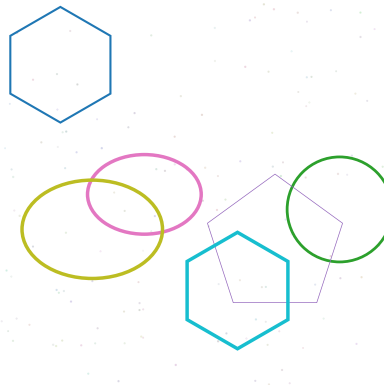[{"shape": "hexagon", "thickness": 1.5, "radius": 0.75, "center": [0.157, 0.832]}, {"shape": "circle", "thickness": 2, "radius": 0.68, "center": [0.882, 0.456]}, {"shape": "pentagon", "thickness": 0.5, "radius": 0.92, "center": [0.714, 0.363]}, {"shape": "oval", "thickness": 2.5, "radius": 0.74, "center": [0.375, 0.495]}, {"shape": "oval", "thickness": 2.5, "radius": 0.91, "center": [0.24, 0.404]}, {"shape": "hexagon", "thickness": 2.5, "radius": 0.76, "center": [0.617, 0.245]}]